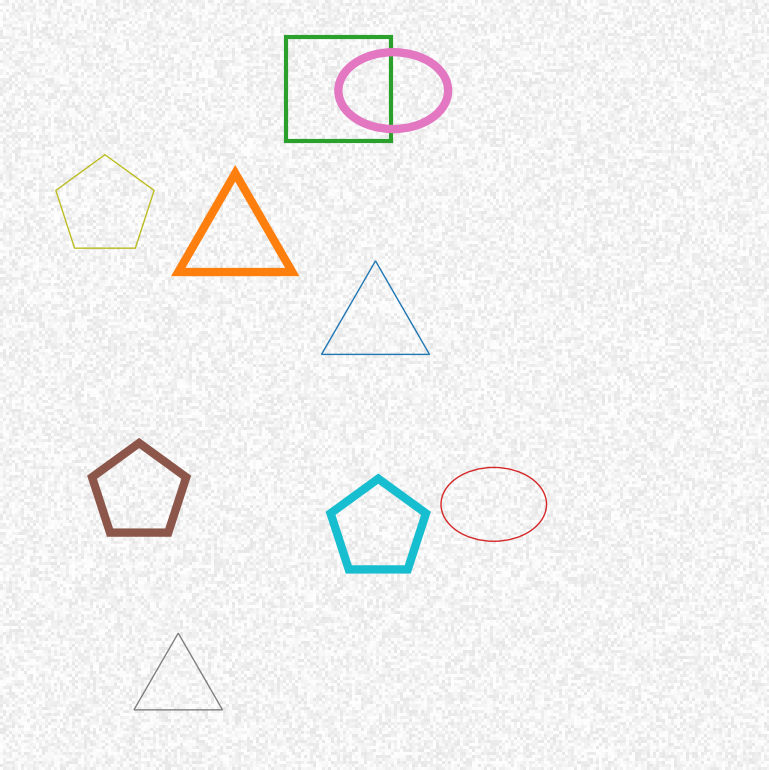[{"shape": "triangle", "thickness": 0.5, "radius": 0.4, "center": [0.488, 0.58]}, {"shape": "triangle", "thickness": 3, "radius": 0.43, "center": [0.306, 0.689]}, {"shape": "square", "thickness": 1.5, "radius": 0.34, "center": [0.439, 0.884]}, {"shape": "oval", "thickness": 0.5, "radius": 0.34, "center": [0.641, 0.345]}, {"shape": "pentagon", "thickness": 3, "radius": 0.32, "center": [0.181, 0.36]}, {"shape": "oval", "thickness": 3, "radius": 0.36, "center": [0.511, 0.882]}, {"shape": "triangle", "thickness": 0.5, "radius": 0.33, "center": [0.231, 0.111]}, {"shape": "pentagon", "thickness": 0.5, "radius": 0.34, "center": [0.136, 0.732]}, {"shape": "pentagon", "thickness": 3, "radius": 0.33, "center": [0.491, 0.313]}]